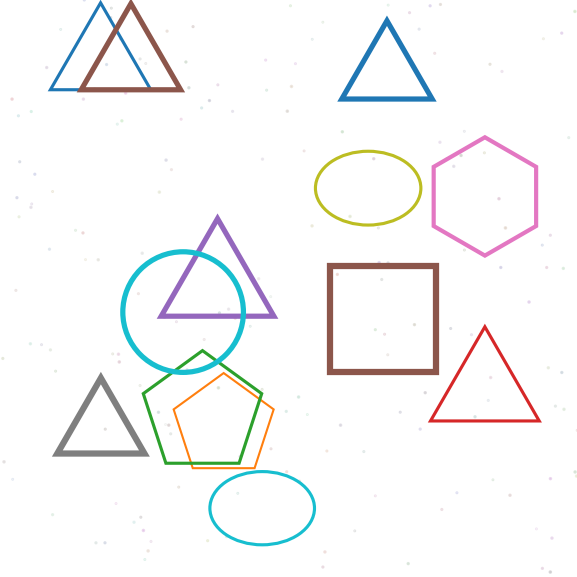[{"shape": "triangle", "thickness": 1.5, "radius": 0.5, "center": [0.174, 0.894]}, {"shape": "triangle", "thickness": 2.5, "radius": 0.45, "center": [0.67, 0.873]}, {"shape": "pentagon", "thickness": 1, "radius": 0.46, "center": [0.387, 0.262]}, {"shape": "pentagon", "thickness": 1.5, "radius": 0.54, "center": [0.351, 0.284]}, {"shape": "triangle", "thickness": 1.5, "radius": 0.54, "center": [0.84, 0.325]}, {"shape": "triangle", "thickness": 2.5, "radius": 0.56, "center": [0.377, 0.508]}, {"shape": "square", "thickness": 3, "radius": 0.46, "center": [0.662, 0.447]}, {"shape": "triangle", "thickness": 2.5, "radius": 0.5, "center": [0.227, 0.893]}, {"shape": "hexagon", "thickness": 2, "radius": 0.51, "center": [0.84, 0.659]}, {"shape": "triangle", "thickness": 3, "radius": 0.44, "center": [0.175, 0.257]}, {"shape": "oval", "thickness": 1.5, "radius": 0.46, "center": [0.637, 0.673]}, {"shape": "oval", "thickness": 1.5, "radius": 0.45, "center": [0.454, 0.119]}, {"shape": "circle", "thickness": 2.5, "radius": 0.52, "center": [0.317, 0.459]}]